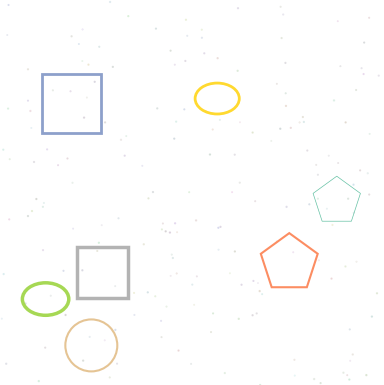[{"shape": "pentagon", "thickness": 0.5, "radius": 0.32, "center": [0.875, 0.478]}, {"shape": "pentagon", "thickness": 1.5, "radius": 0.39, "center": [0.751, 0.317]}, {"shape": "square", "thickness": 2, "radius": 0.38, "center": [0.186, 0.731]}, {"shape": "oval", "thickness": 2.5, "radius": 0.3, "center": [0.118, 0.223]}, {"shape": "oval", "thickness": 2, "radius": 0.29, "center": [0.564, 0.744]}, {"shape": "circle", "thickness": 1.5, "radius": 0.34, "center": [0.237, 0.103]}, {"shape": "square", "thickness": 2.5, "radius": 0.34, "center": [0.267, 0.292]}]